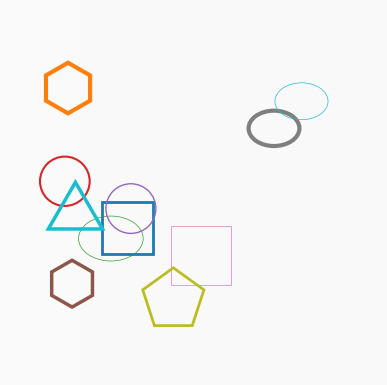[{"shape": "square", "thickness": 2, "radius": 0.33, "center": [0.329, 0.408]}, {"shape": "hexagon", "thickness": 3, "radius": 0.33, "center": [0.176, 0.771]}, {"shape": "oval", "thickness": 0.5, "radius": 0.42, "center": [0.286, 0.38]}, {"shape": "circle", "thickness": 1.5, "radius": 0.32, "center": [0.167, 0.529]}, {"shape": "circle", "thickness": 1, "radius": 0.32, "center": [0.338, 0.458]}, {"shape": "hexagon", "thickness": 2.5, "radius": 0.3, "center": [0.186, 0.263]}, {"shape": "square", "thickness": 0.5, "radius": 0.38, "center": [0.518, 0.336]}, {"shape": "oval", "thickness": 3, "radius": 0.33, "center": [0.707, 0.667]}, {"shape": "pentagon", "thickness": 2, "radius": 0.41, "center": [0.447, 0.221]}, {"shape": "oval", "thickness": 0.5, "radius": 0.34, "center": [0.778, 0.737]}, {"shape": "triangle", "thickness": 2.5, "radius": 0.4, "center": [0.195, 0.446]}]